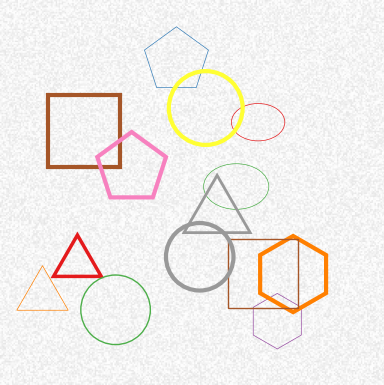[{"shape": "triangle", "thickness": 2.5, "radius": 0.36, "center": [0.201, 0.318]}, {"shape": "oval", "thickness": 0.5, "radius": 0.35, "center": [0.67, 0.683]}, {"shape": "pentagon", "thickness": 0.5, "radius": 0.44, "center": [0.458, 0.843]}, {"shape": "oval", "thickness": 0.5, "radius": 0.42, "center": [0.614, 0.516]}, {"shape": "circle", "thickness": 1, "radius": 0.45, "center": [0.3, 0.195]}, {"shape": "hexagon", "thickness": 0.5, "radius": 0.36, "center": [0.72, 0.166]}, {"shape": "triangle", "thickness": 0.5, "radius": 0.39, "center": [0.11, 0.233]}, {"shape": "hexagon", "thickness": 3, "radius": 0.49, "center": [0.761, 0.288]}, {"shape": "circle", "thickness": 3, "radius": 0.48, "center": [0.534, 0.719]}, {"shape": "square", "thickness": 3, "radius": 0.47, "center": [0.219, 0.66]}, {"shape": "square", "thickness": 1, "radius": 0.45, "center": [0.683, 0.29]}, {"shape": "pentagon", "thickness": 3, "radius": 0.47, "center": [0.342, 0.563]}, {"shape": "circle", "thickness": 3, "radius": 0.44, "center": [0.519, 0.333]}, {"shape": "triangle", "thickness": 2, "radius": 0.5, "center": [0.564, 0.445]}]